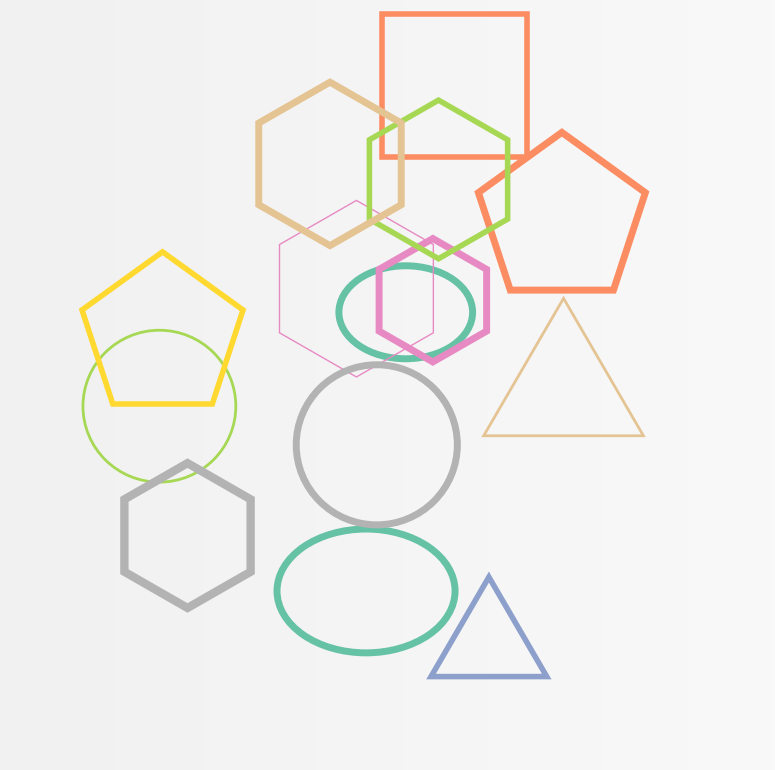[{"shape": "oval", "thickness": 2.5, "radius": 0.57, "center": [0.472, 0.233]}, {"shape": "oval", "thickness": 2.5, "radius": 0.43, "center": [0.524, 0.594]}, {"shape": "pentagon", "thickness": 2.5, "radius": 0.57, "center": [0.725, 0.715]}, {"shape": "square", "thickness": 2, "radius": 0.47, "center": [0.586, 0.889]}, {"shape": "triangle", "thickness": 2, "radius": 0.43, "center": [0.631, 0.164]}, {"shape": "hexagon", "thickness": 2.5, "radius": 0.4, "center": [0.559, 0.61]}, {"shape": "hexagon", "thickness": 0.5, "radius": 0.57, "center": [0.46, 0.625]}, {"shape": "hexagon", "thickness": 2, "radius": 0.51, "center": [0.566, 0.767]}, {"shape": "circle", "thickness": 1, "radius": 0.49, "center": [0.206, 0.473]}, {"shape": "pentagon", "thickness": 2, "radius": 0.55, "center": [0.21, 0.564]}, {"shape": "triangle", "thickness": 1, "radius": 0.59, "center": [0.727, 0.494]}, {"shape": "hexagon", "thickness": 2.5, "radius": 0.53, "center": [0.426, 0.787]}, {"shape": "hexagon", "thickness": 3, "radius": 0.47, "center": [0.242, 0.304]}, {"shape": "circle", "thickness": 2.5, "radius": 0.52, "center": [0.486, 0.422]}]